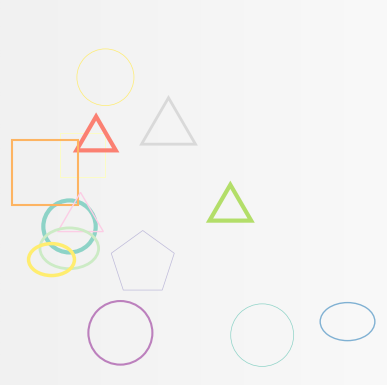[{"shape": "circle", "thickness": 3, "radius": 0.34, "center": [0.179, 0.412]}, {"shape": "circle", "thickness": 0.5, "radius": 0.41, "center": [0.677, 0.13]}, {"shape": "square", "thickness": 0.5, "radius": 0.29, "center": [0.213, 0.597]}, {"shape": "pentagon", "thickness": 0.5, "radius": 0.43, "center": [0.368, 0.316]}, {"shape": "triangle", "thickness": 3, "radius": 0.29, "center": [0.248, 0.639]}, {"shape": "oval", "thickness": 1, "radius": 0.35, "center": [0.897, 0.165]}, {"shape": "square", "thickness": 1.5, "radius": 0.42, "center": [0.116, 0.551]}, {"shape": "triangle", "thickness": 3, "radius": 0.31, "center": [0.594, 0.458]}, {"shape": "triangle", "thickness": 1, "radius": 0.34, "center": [0.208, 0.432]}, {"shape": "triangle", "thickness": 2, "radius": 0.4, "center": [0.435, 0.666]}, {"shape": "circle", "thickness": 1.5, "radius": 0.41, "center": [0.311, 0.136]}, {"shape": "oval", "thickness": 2, "radius": 0.38, "center": [0.179, 0.355]}, {"shape": "circle", "thickness": 0.5, "radius": 0.37, "center": [0.272, 0.799]}, {"shape": "oval", "thickness": 2.5, "radius": 0.3, "center": [0.133, 0.326]}]